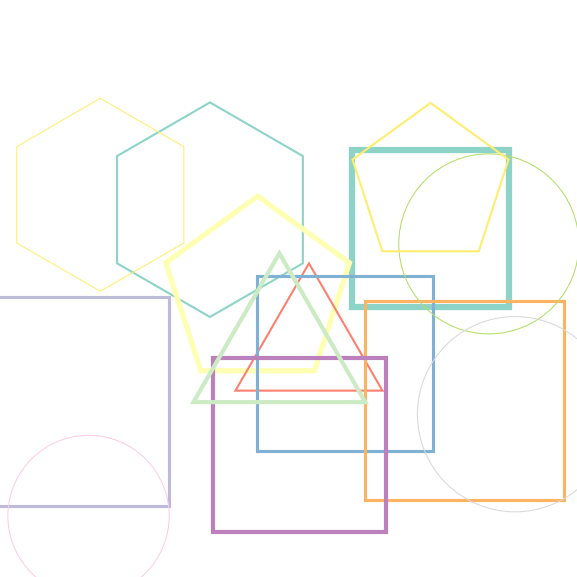[{"shape": "hexagon", "thickness": 1, "radius": 0.93, "center": [0.364, 0.636]}, {"shape": "square", "thickness": 3, "radius": 0.68, "center": [0.745, 0.604]}, {"shape": "pentagon", "thickness": 2.5, "radius": 0.84, "center": [0.446, 0.492]}, {"shape": "square", "thickness": 1.5, "radius": 0.91, "center": [0.111, 0.304]}, {"shape": "triangle", "thickness": 1, "radius": 0.73, "center": [0.535, 0.396]}, {"shape": "square", "thickness": 1.5, "radius": 0.76, "center": [0.598, 0.37]}, {"shape": "square", "thickness": 1.5, "radius": 0.86, "center": [0.804, 0.306]}, {"shape": "circle", "thickness": 0.5, "radius": 0.78, "center": [0.846, 0.577]}, {"shape": "circle", "thickness": 0.5, "radius": 0.7, "center": [0.153, 0.106]}, {"shape": "circle", "thickness": 0.5, "radius": 0.85, "center": [0.892, 0.282]}, {"shape": "square", "thickness": 2, "radius": 0.75, "center": [0.519, 0.229]}, {"shape": "triangle", "thickness": 2, "radius": 0.86, "center": [0.484, 0.389]}, {"shape": "hexagon", "thickness": 0.5, "radius": 0.84, "center": [0.174, 0.662]}, {"shape": "pentagon", "thickness": 1, "radius": 0.71, "center": [0.746, 0.679]}]